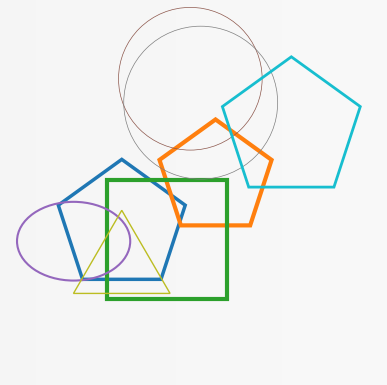[{"shape": "pentagon", "thickness": 2.5, "radius": 0.86, "center": [0.314, 0.414]}, {"shape": "pentagon", "thickness": 3, "radius": 0.76, "center": [0.556, 0.538]}, {"shape": "square", "thickness": 3, "radius": 0.78, "center": [0.431, 0.377]}, {"shape": "oval", "thickness": 1.5, "radius": 0.73, "center": [0.19, 0.374]}, {"shape": "circle", "thickness": 0.5, "radius": 0.93, "center": [0.491, 0.795]}, {"shape": "circle", "thickness": 0.5, "radius": 0.99, "center": [0.518, 0.733]}, {"shape": "triangle", "thickness": 1, "radius": 0.72, "center": [0.314, 0.31]}, {"shape": "pentagon", "thickness": 2, "radius": 0.94, "center": [0.752, 0.665]}]